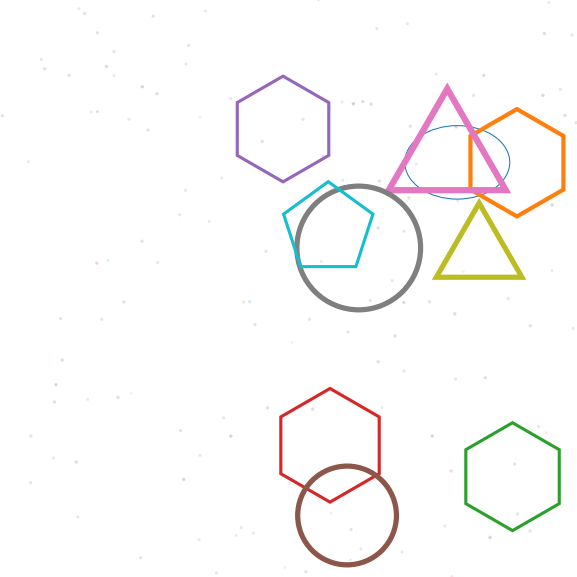[{"shape": "oval", "thickness": 0.5, "radius": 0.45, "center": [0.792, 0.718]}, {"shape": "hexagon", "thickness": 2, "radius": 0.46, "center": [0.895, 0.717]}, {"shape": "hexagon", "thickness": 1.5, "radius": 0.47, "center": [0.888, 0.174]}, {"shape": "hexagon", "thickness": 1.5, "radius": 0.49, "center": [0.571, 0.228]}, {"shape": "hexagon", "thickness": 1.5, "radius": 0.46, "center": [0.49, 0.776]}, {"shape": "circle", "thickness": 2.5, "radius": 0.43, "center": [0.601, 0.107]}, {"shape": "triangle", "thickness": 3, "radius": 0.59, "center": [0.774, 0.728]}, {"shape": "circle", "thickness": 2.5, "radius": 0.54, "center": [0.621, 0.57]}, {"shape": "triangle", "thickness": 2.5, "radius": 0.43, "center": [0.83, 0.562]}, {"shape": "pentagon", "thickness": 1.5, "radius": 0.41, "center": [0.568, 0.603]}]